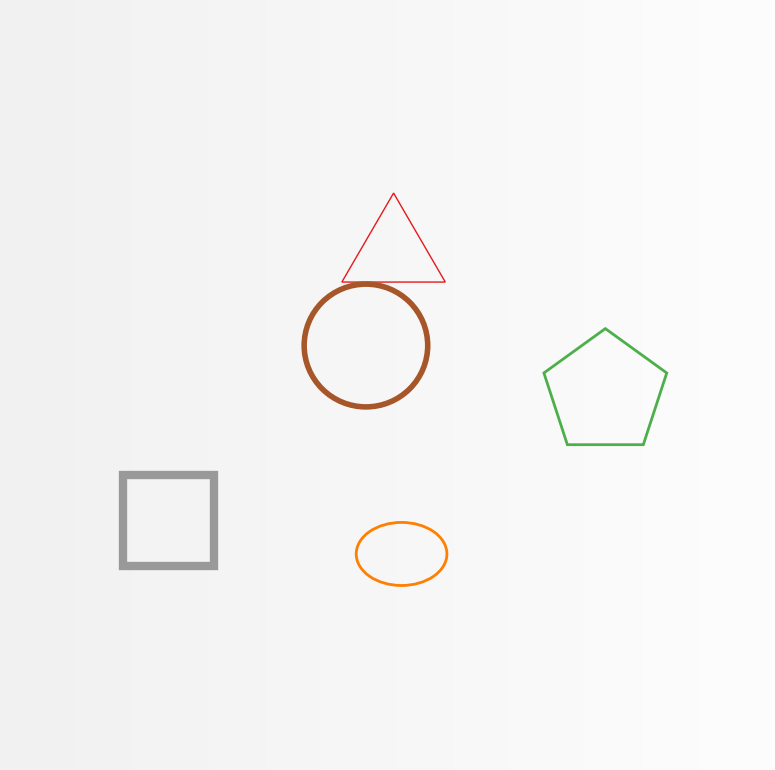[{"shape": "triangle", "thickness": 0.5, "radius": 0.39, "center": [0.508, 0.672]}, {"shape": "pentagon", "thickness": 1, "radius": 0.42, "center": [0.781, 0.49]}, {"shape": "oval", "thickness": 1, "radius": 0.29, "center": [0.518, 0.281]}, {"shape": "circle", "thickness": 2, "radius": 0.4, "center": [0.472, 0.551]}, {"shape": "square", "thickness": 3, "radius": 0.3, "center": [0.217, 0.324]}]